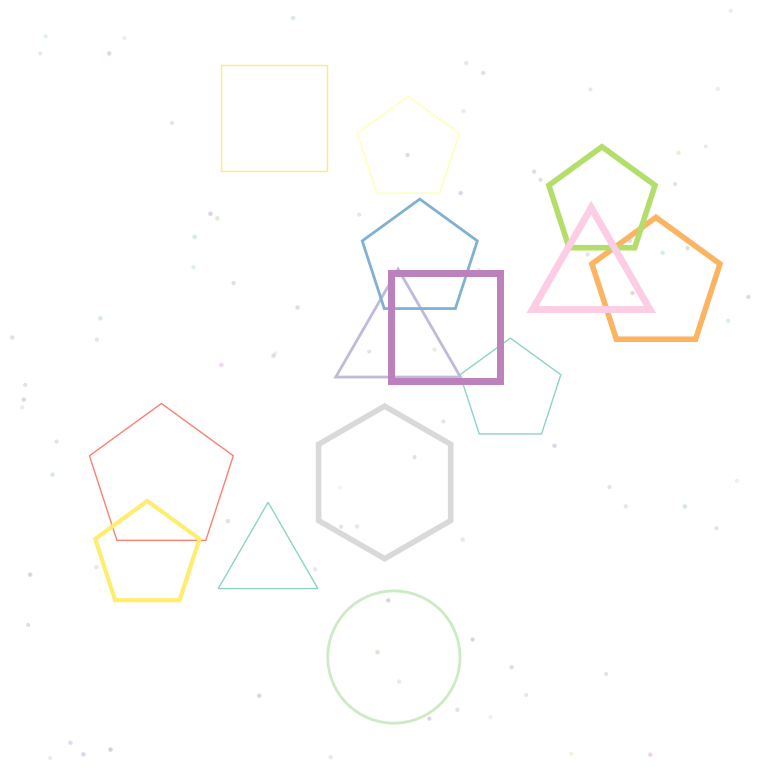[{"shape": "pentagon", "thickness": 0.5, "radius": 0.34, "center": [0.663, 0.492]}, {"shape": "triangle", "thickness": 0.5, "radius": 0.37, "center": [0.348, 0.273]}, {"shape": "pentagon", "thickness": 0.5, "radius": 0.35, "center": [0.53, 0.805]}, {"shape": "triangle", "thickness": 1, "radius": 0.47, "center": [0.517, 0.557]}, {"shape": "pentagon", "thickness": 0.5, "radius": 0.49, "center": [0.21, 0.378]}, {"shape": "pentagon", "thickness": 1, "radius": 0.39, "center": [0.545, 0.663]}, {"shape": "pentagon", "thickness": 2, "radius": 0.44, "center": [0.852, 0.63]}, {"shape": "pentagon", "thickness": 2, "radius": 0.36, "center": [0.782, 0.737]}, {"shape": "triangle", "thickness": 2.5, "radius": 0.44, "center": [0.768, 0.642]}, {"shape": "hexagon", "thickness": 2, "radius": 0.5, "center": [0.5, 0.373]}, {"shape": "square", "thickness": 2.5, "radius": 0.35, "center": [0.578, 0.575]}, {"shape": "circle", "thickness": 1, "radius": 0.43, "center": [0.512, 0.147]}, {"shape": "square", "thickness": 0.5, "radius": 0.34, "center": [0.356, 0.847]}, {"shape": "pentagon", "thickness": 1.5, "radius": 0.36, "center": [0.191, 0.278]}]